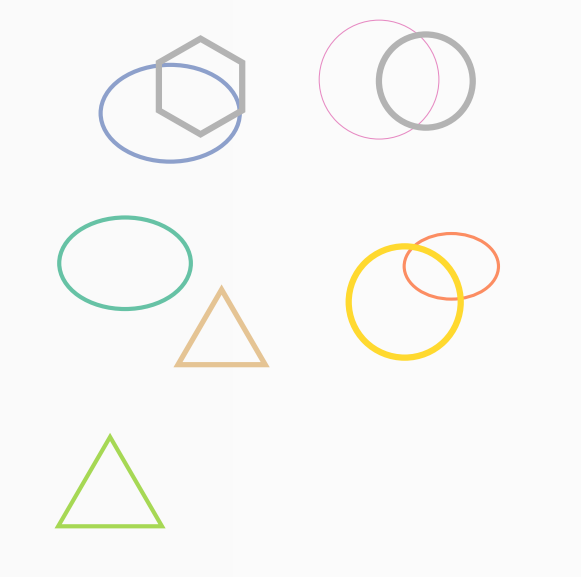[{"shape": "oval", "thickness": 2, "radius": 0.57, "center": [0.215, 0.543]}, {"shape": "oval", "thickness": 1.5, "radius": 0.41, "center": [0.776, 0.538]}, {"shape": "oval", "thickness": 2, "radius": 0.6, "center": [0.293, 0.803]}, {"shape": "circle", "thickness": 0.5, "radius": 0.51, "center": [0.652, 0.861]}, {"shape": "triangle", "thickness": 2, "radius": 0.52, "center": [0.189, 0.139]}, {"shape": "circle", "thickness": 3, "radius": 0.48, "center": [0.696, 0.476]}, {"shape": "triangle", "thickness": 2.5, "radius": 0.43, "center": [0.381, 0.411]}, {"shape": "circle", "thickness": 3, "radius": 0.4, "center": [0.733, 0.859]}, {"shape": "hexagon", "thickness": 3, "radius": 0.41, "center": [0.345, 0.849]}]